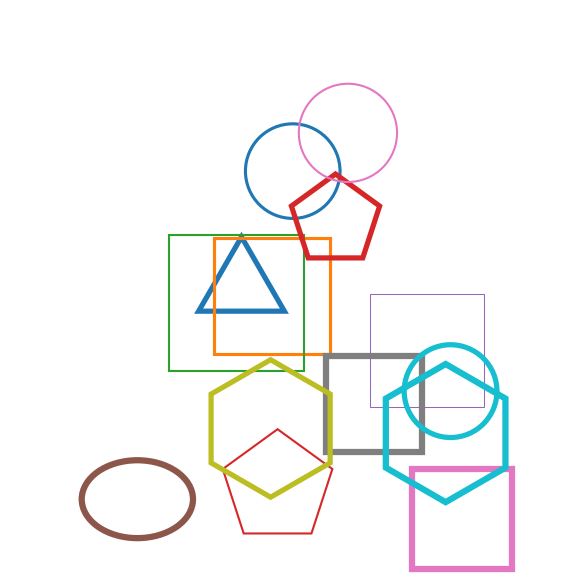[{"shape": "triangle", "thickness": 2.5, "radius": 0.43, "center": [0.418, 0.503]}, {"shape": "circle", "thickness": 1.5, "radius": 0.41, "center": [0.507, 0.703]}, {"shape": "square", "thickness": 1.5, "radius": 0.5, "center": [0.471, 0.487]}, {"shape": "square", "thickness": 1, "radius": 0.59, "center": [0.41, 0.474]}, {"shape": "pentagon", "thickness": 2.5, "radius": 0.4, "center": [0.581, 0.618]}, {"shape": "pentagon", "thickness": 1, "radius": 0.5, "center": [0.481, 0.156]}, {"shape": "square", "thickness": 0.5, "radius": 0.49, "center": [0.739, 0.392]}, {"shape": "oval", "thickness": 3, "radius": 0.48, "center": [0.238, 0.135]}, {"shape": "circle", "thickness": 1, "radius": 0.43, "center": [0.602, 0.769]}, {"shape": "square", "thickness": 3, "radius": 0.43, "center": [0.8, 0.101]}, {"shape": "square", "thickness": 3, "radius": 0.42, "center": [0.647, 0.299]}, {"shape": "hexagon", "thickness": 2.5, "radius": 0.6, "center": [0.469, 0.257]}, {"shape": "hexagon", "thickness": 3, "radius": 0.6, "center": [0.772, 0.249]}, {"shape": "circle", "thickness": 2.5, "radius": 0.4, "center": [0.78, 0.322]}]